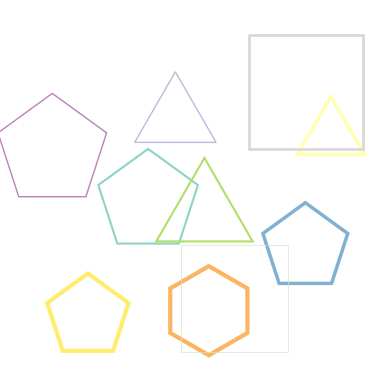[{"shape": "pentagon", "thickness": 1.5, "radius": 0.68, "center": [0.385, 0.477]}, {"shape": "triangle", "thickness": 2.5, "radius": 0.5, "center": [0.859, 0.649]}, {"shape": "triangle", "thickness": 1, "radius": 0.61, "center": [0.455, 0.691]}, {"shape": "pentagon", "thickness": 2.5, "radius": 0.58, "center": [0.793, 0.358]}, {"shape": "hexagon", "thickness": 3, "radius": 0.58, "center": [0.542, 0.193]}, {"shape": "triangle", "thickness": 1.5, "radius": 0.72, "center": [0.531, 0.445]}, {"shape": "square", "thickness": 2, "radius": 0.74, "center": [0.794, 0.762]}, {"shape": "pentagon", "thickness": 1, "radius": 0.74, "center": [0.136, 0.609]}, {"shape": "square", "thickness": 0.5, "radius": 0.7, "center": [0.61, 0.224]}, {"shape": "pentagon", "thickness": 3, "radius": 0.56, "center": [0.228, 0.179]}]